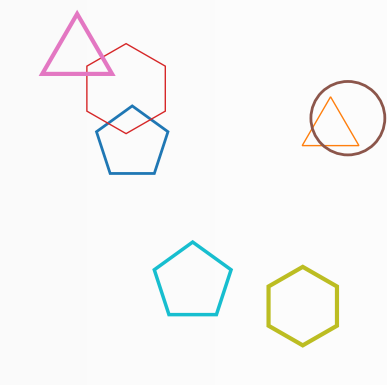[{"shape": "pentagon", "thickness": 2, "radius": 0.48, "center": [0.341, 0.628]}, {"shape": "triangle", "thickness": 1, "radius": 0.42, "center": [0.853, 0.664]}, {"shape": "hexagon", "thickness": 1, "radius": 0.58, "center": [0.325, 0.77]}, {"shape": "circle", "thickness": 2, "radius": 0.48, "center": [0.898, 0.693]}, {"shape": "triangle", "thickness": 3, "radius": 0.52, "center": [0.199, 0.86]}, {"shape": "hexagon", "thickness": 3, "radius": 0.51, "center": [0.781, 0.205]}, {"shape": "pentagon", "thickness": 2.5, "radius": 0.52, "center": [0.497, 0.267]}]